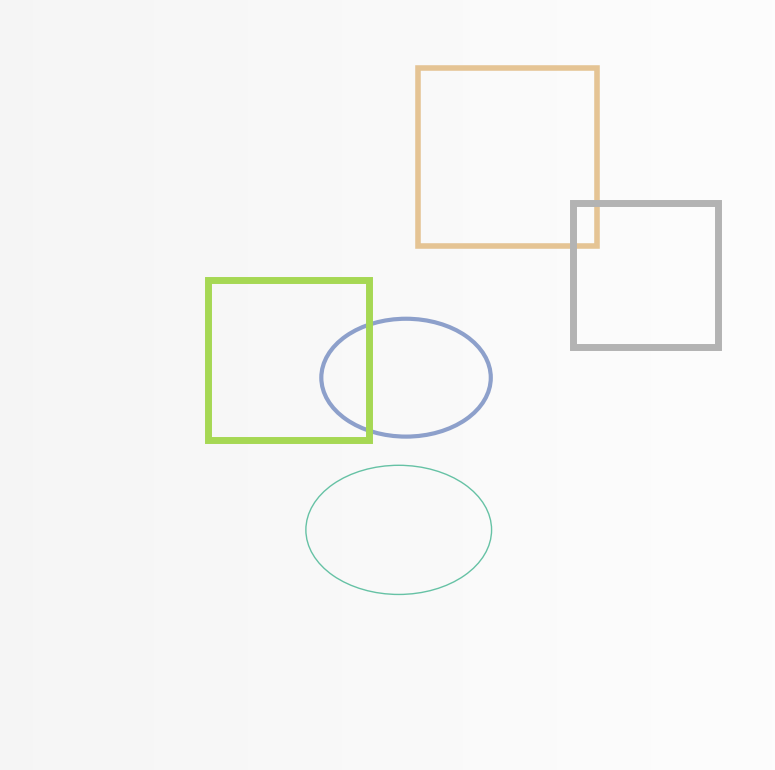[{"shape": "oval", "thickness": 0.5, "radius": 0.6, "center": [0.514, 0.312]}, {"shape": "oval", "thickness": 1.5, "radius": 0.55, "center": [0.524, 0.51]}, {"shape": "square", "thickness": 2.5, "radius": 0.52, "center": [0.372, 0.533]}, {"shape": "square", "thickness": 2, "radius": 0.58, "center": [0.655, 0.796]}, {"shape": "square", "thickness": 2.5, "radius": 0.47, "center": [0.833, 0.643]}]